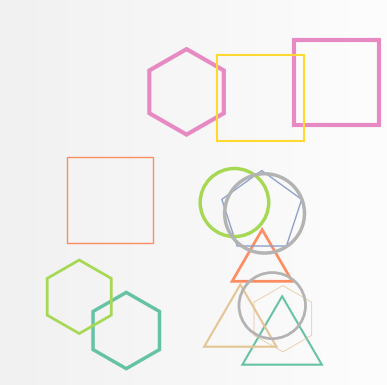[{"shape": "hexagon", "thickness": 2.5, "radius": 0.5, "center": [0.326, 0.141]}, {"shape": "triangle", "thickness": 1.5, "radius": 0.59, "center": [0.728, 0.112]}, {"shape": "triangle", "thickness": 2, "radius": 0.45, "center": [0.677, 0.314]}, {"shape": "square", "thickness": 1, "radius": 0.56, "center": [0.283, 0.48]}, {"shape": "pentagon", "thickness": 1, "radius": 0.54, "center": [0.676, 0.449]}, {"shape": "hexagon", "thickness": 3, "radius": 0.56, "center": [0.481, 0.761]}, {"shape": "square", "thickness": 3, "radius": 0.55, "center": [0.869, 0.785]}, {"shape": "hexagon", "thickness": 2, "radius": 0.48, "center": [0.204, 0.229]}, {"shape": "circle", "thickness": 2.5, "radius": 0.44, "center": [0.605, 0.474]}, {"shape": "square", "thickness": 1.5, "radius": 0.56, "center": [0.672, 0.745]}, {"shape": "hexagon", "thickness": 0.5, "radius": 0.43, "center": [0.73, 0.172]}, {"shape": "triangle", "thickness": 1.5, "radius": 0.54, "center": [0.62, 0.153]}, {"shape": "circle", "thickness": 2.5, "radius": 0.52, "center": [0.683, 0.446]}, {"shape": "circle", "thickness": 2, "radius": 0.43, "center": [0.703, 0.206]}]